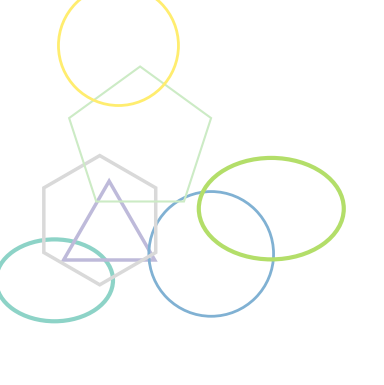[{"shape": "oval", "thickness": 3, "radius": 0.76, "center": [0.142, 0.272]}, {"shape": "triangle", "thickness": 2.5, "radius": 0.68, "center": [0.283, 0.393]}, {"shape": "circle", "thickness": 2, "radius": 0.81, "center": [0.549, 0.34]}, {"shape": "oval", "thickness": 3, "radius": 0.94, "center": [0.705, 0.458]}, {"shape": "hexagon", "thickness": 2.5, "radius": 0.84, "center": [0.259, 0.428]}, {"shape": "pentagon", "thickness": 1.5, "radius": 0.97, "center": [0.364, 0.633]}, {"shape": "circle", "thickness": 2, "radius": 0.78, "center": [0.308, 0.882]}]